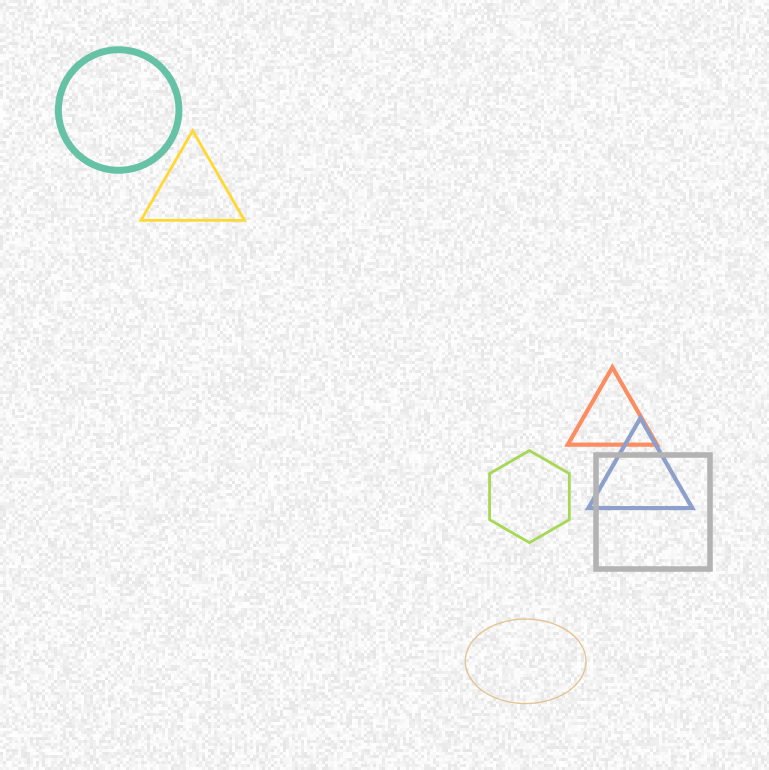[{"shape": "circle", "thickness": 2.5, "radius": 0.39, "center": [0.154, 0.857]}, {"shape": "triangle", "thickness": 1.5, "radius": 0.33, "center": [0.795, 0.456]}, {"shape": "triangle", "thickness": 1.5, "radius": 0.39, "center": [0.832, 0.379]}, {"shape": "hexagon", "thickness": 1, "radius": 0.3, "center": [0.688, 0.355]}, {"shape": "triangle", "thickness": 1, "radius": 0.39, "center": [0.25, 0.753]}, {"shape": "oval", "thickness": 0.5, "radius": 0.39, "center": [0.683, 0.141]}, {"shape": "square", "thickness": 2, "radius": 0.37, "center": [0.848, 0.335]}]